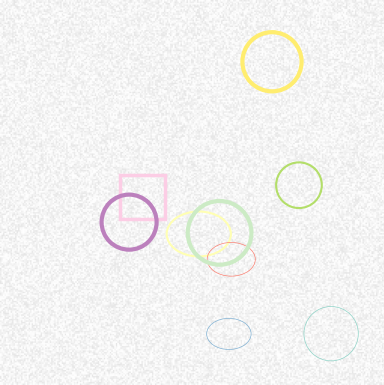[{"shape": "circle", "thickness": 0.5, "radius": 0.35, "center": [0.86, 0.133]}, {"shape": "oval", "thickness": 1.5, "radius": 0.42, "center": [0.516, 0.392]}, {"shape": "oval", "thickness": 0.5, "radius": 0.31, "center": [0.601, 0.326]}, {"shape": "oval", "thickness": 0.5, "radius": 0.29, "center": [0.594, 0.133]}, {"shape": "circle", "thickness": 1.5, "radius": 0.3, "center": [0.777, 0.519]}, {"shape": "square", "thickness": 2.5, "radius": 0.29, "center": [0.371, 0.488]}, {"shape": "circle", "thickness": 3, "radius": 0.36, "center": [0.335, 0.423]}, {"shape": "circle", "thickness": 3, "radius": 0.41, "center": [0.57, 0.395]}, {"shape": "circle", "thickness": 3, "radius": 0.38, "center": [0.706, 0.84]}]